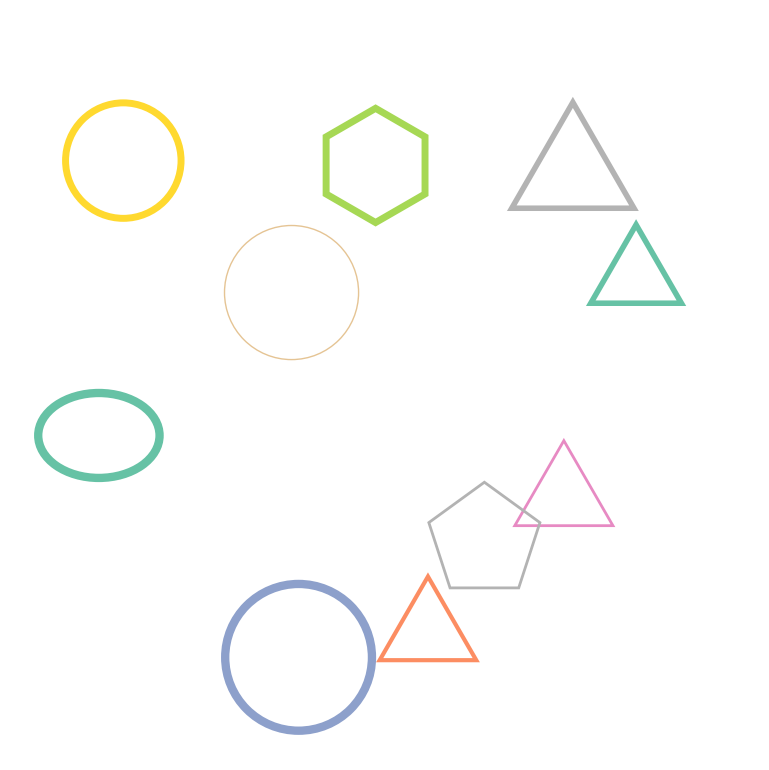[{"shape": "oval", "thickness": 3, "radius": 0.39, "center": [0.128, 0.434]}, {"shape": "triangle", "thickness": 2, "radius": 0.34, "center": [0.826, 0.64]}, {"shape": "triangle", "thickness": 1.5, "radius": 0.36, "center": [0.556, 0.179]}, {"shape": "circle", "thickness": 3, "radius": 0.48, "center": [0.388, 0.146]}, {"shape": "triangle", "thickness": 1, "radius": 0.37, "center": [0.732, 0.354]}, {"shape": "hexagon", "thickness": 2.5, "radius": 0.37, "center": [0.488, 0.785]}, {"shape": "circle", "thickness": 2.5, "radius": 0.37, "center": [0.16, 0.791]}, {"shape": "circle", "thickness": 0.5, "radius": 0.44, "center": [0.379, 0.62]}, {"shape": "triangle", "thickness": 2, "radius": 0.46, "center": [0.744, 0.775]}, {"shape": "pentagon", "thickness": 1, "radius": 0.38, "center": [0.629, 0.298]}]